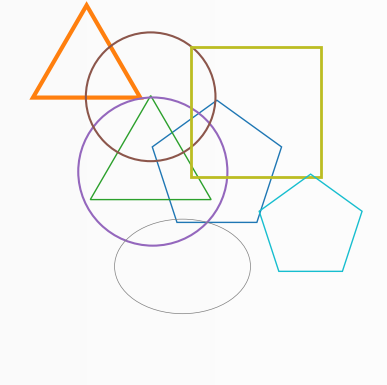[{"shape": "pentagon", "thickness": 1, "radius": 0.88, "center": [0.56, 0.564]}, {"shape": "triangle", "thickness": 3, "radius": 0.8, "center": [0.223, 0.826]}, {"shape": "triangle", "thickness": 1, "radius": 0.9, "center": [0.389, 0.572]}, {"shape": "circle", "thickness": 1.5, "radius": 0.96, "center": [0.394, 0.554]}, {"shape": "circle", "thickness": 1.5, "radius": 0.84, "center": [0.389, 0.749]}, {"shape": "oval", "thickness": 0.5, "radius": 0.88, "center": [0.471, 0.308]}, {"shape": "square", "thickness": 2, "radius": 0.84, "center": [0.66, 0.709]}, {"shape": "pentagon", "thickness": 1, "radius": 0.7, "center": [0.802, 0.408]}]